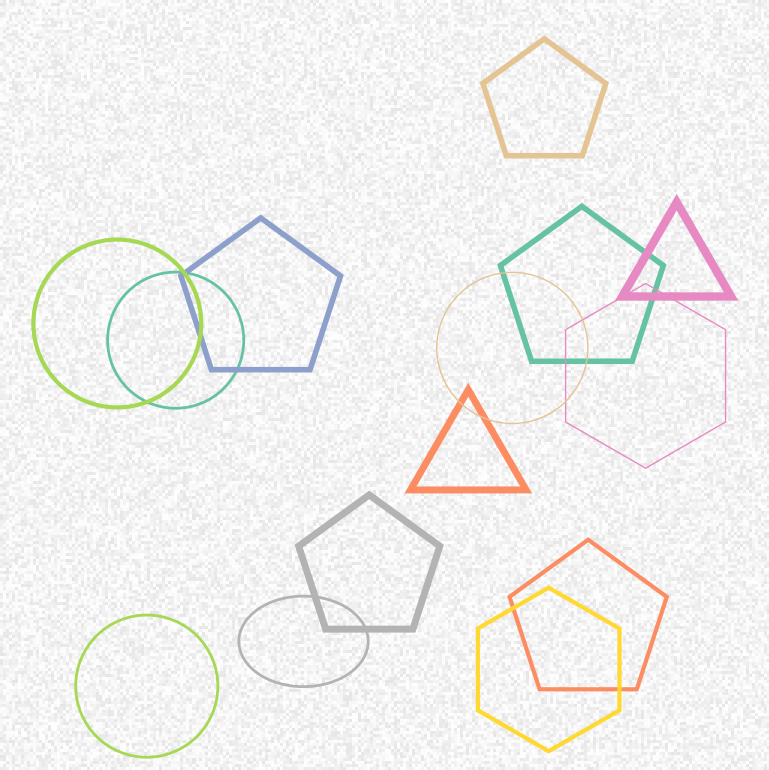[{"shape": "pentagon", "thickness": 2, "radius": 0.56, "center": [0.756, 0.621]}, {"shape": "circle", "thickness": 1, "radius": 0.44, "center": [0.228, 0.558]}, {"shape": "pentagon", "thickness": 1.5, "radius": 0.54, "center": [0.764, 0.192]}, {"shape": "triangle", "thickness": 2.5, "radius": 0.43, "center": [0.608, 0.407]}, {"shape": "pentagon", "thickness": 2, "radius": 0.54, "center": [0.339, 0.608]}, {"shape": "triangle", "thickness": 3, "radius": 0.41, "center": [0.879, 0.656]}, {"shape": "hexagon", "thickness": 0.5, "radius": 0.6, "center": [0.838, 0.512]}, {"shape": "circle", "thickness": 1, "radius": 0.46, "center": [0.191, 0.109]}, {"shape": "circle", "thickness": 1.5, "radius": 0.55, "center": [0.152, 0.58]}, {"shape": "hexagon", "thickness": 1.5, "radius": 0.53, "center": [0.713, 0.131]}, {"shape": "circle", "thickness": 0.5, "radius": 0.49, "center": [0.665, 0.548]}, {"shape": "pentagon", "thickness": 2, "radius": 0.42, "center": [0.707, 0.866]}, {"shape": "oval", "thickness": 1, "radius": 0.42, "center": [0.394, 0.167]}, {"shape": "pentagon", "thickness": 2.5, "radius": 0.48, "center": [0.48, 0.261]}]